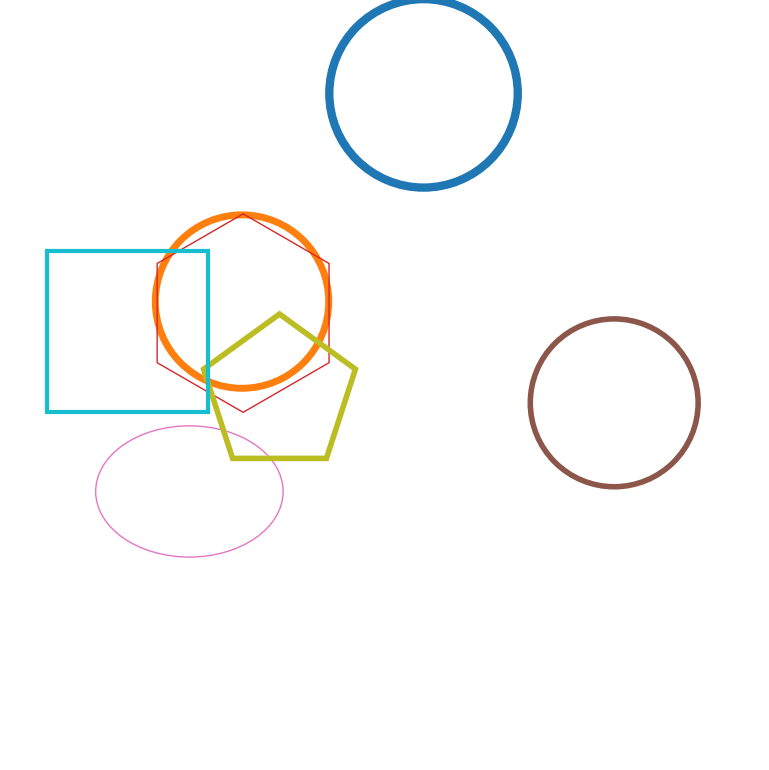[{"shape": "circle", "thickness": 3, "radius": 0.61, "center": [0.55, 0.879]}, {"shape": "circle", "thickness": 2.5, "radius": 0.56, "center": [0.314, 0.608]}, {"shape": "hexagon", "thickness": 0.5, "radius": 0.64, "center": [0.316, 0.593]}, {"shape": "circle", "thickness": 2, "radius": 0.54, "center": [0.798, 0.477]}, {"shape": "oval", "thickness": 0.5, "radius": 0.61, "center": [0.246, 0.362]}, {"shape": "pentagon", "thickness": 2, "radius": 0.52, "center": [0.363, 0.489]}, {"shape": "square", "thickness": 1.5, "radius": 0.52, "center": [0.165, 0.569]}]